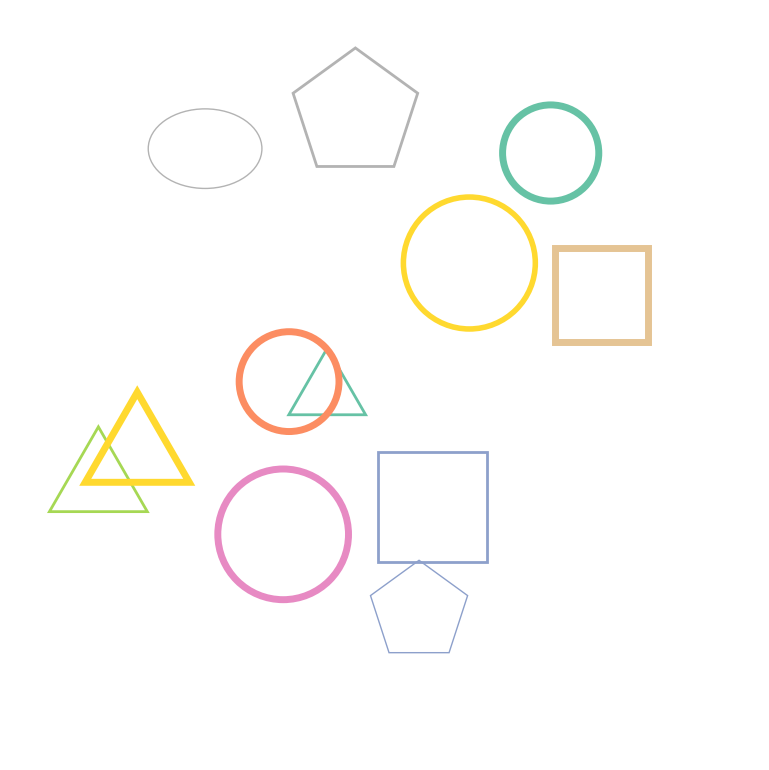[{"shape": "triangle", "thickness": 1, "radius": 0.29, "center": [0.425, 0.49]}, {"shape": "circle", "thickness": 2.5, "radius": 0.31, "center": [0.715, 0.801]}, {"shape": "circle", "thickness": 2.5, "radius": 0.32, "center": [0.375, 0.504]}, {"shape": "square", "thickness": 1, "radius": 0.36, "center": [0.561, 0.341]}, {"shape": "pentagon", "thickness": 0.5, "radius": 0.33, "center": [0.544, 0.206]}, {"shape": "circle", "thickness": 2.5, "radius": 0.42, "center": [0.368, 0.306]}, {"shape": "triangle", "thickness": 1, "radius": 0.37, "center": [0.128, 0.372]}, {"shape": "triangle", "thickness": 2.5, "radius": 0.39, "center": [0.178, 0.413]}, {"shape": "circle", "thickness": 2, "radius": 0.43, "center": [0.61, 0.658]}, {"shape": "square", "thickness": 2.5, "radius": 0.3, "center": [0.781, 0.617]}, {"shape": "oval", "thickness": 0.5, "radius": 0.37, "center": [0.266, 0.807]}, {"shape": "pentagon", "thickness": 1, "radius": 0.43, "center": [0.462, 0.853]}]